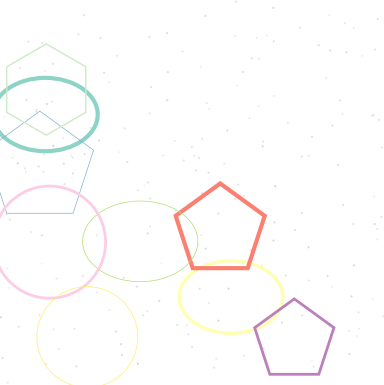[{"shape": "oval", "thickness": 3, "radius": 0.68, "center": [0.118, 0.703]}, {"shape": "oval", "thickness": 2.5, "radius": 0.67, "center": [0.6, 0.228]}, {"shape": "pentagon", "thickness": 3, "radius": 0.61, "center": [0.572, 0.402]}, {"shape": "pentagon", "thickness": 0.5, "radius": 0.73, "center": [0.104, 0.565]}, {"shape": "oval", "thickness": 0.5, "radius": 0.75, "center": [0.364, 0.373]}, {"shape": "circle", "thickness": 2, "radius": 0.73, "center": [0.129, 0.371]}, {"shape": "pentagon", "thickness": 2, "radius": 0.54, "center": [0.764, 0.115]}, {"shape": "hexagon", "thickness": 1, "radius": 0.59, "center": [0.12, 0.767]}, {"shape": "circle", "thickness": 0.5, "radius": 0.65, "center": [0.227, 0.124]}]